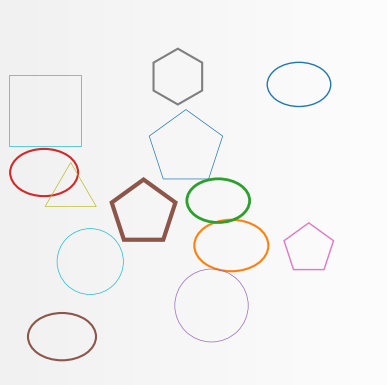[{"shape": "pentagon", "thickness": 0.5, "radius": 0.5, "center": [0.48, 0.616]}, {"shape": "oval", "thickness": 1, "radius": 0.41, "center": [0.772, 0.781]}, {"shape": "oval", "thickness": 1.5, "radius": 0.48, "center": [0.597, 0.362]}, {"shape": "oval", "thickness": 2, "radius": 0.4, "center": [0.563, 0.479]}, {"shape": "oval", "thickness": 1.5, "radius": 0.44, "center": [0.114, 0.552]}, {"shape": "circle", "thickness": 0.5, "radius": 0.47, "center": [0.546, 0.206]}, {"shape": "pentagon", "thickness": 3, "radius": 0.43, "center": [0.371, 0.447]}, {"shape": "oval", "thickness": 1.5, "radius": 0.44, "center": [0.16, 0.126]}, {"shape": "pentagon", "thickness": 1, "radius": 0.34, "center": [0.797, 0.354]}, {"shape": "hexagon", "thickness": 1.5, "radius": 0.36, "center": [0.459, 0.801]}, {"shape": "triangle", "thickness": 0.5, "radius": 0.38, "center": [0.182, 0.502]}, {"shape": "circle", "thickness": 0.5, "radius": 0.43, "center": [0.233, 0.321]}, {"shape": "square", "thickness": 0.5, "radius": 0.46, "center": [0.117, 0.713]}]